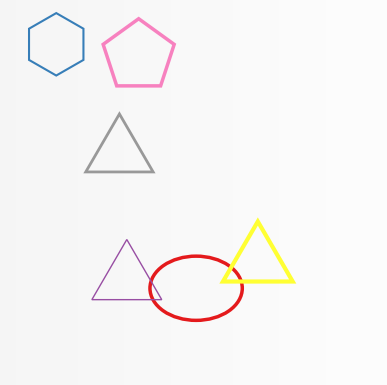[{"shape": "oval", "thickness": 2.5, "radius": 0.6, "center": [0.506, 0.251]}, {"shape": "hexagon", "thickness": 1.5, "radius": 0.41, "center": [0.145, 0.885]}, {"shape": "triangle", "thickness": 1, "radius": 0.52, "center": [0.327, 0.274]}, {"shape": "triangle", "thickness": 3, "radius": 0.52, "center": [0.665, 0.321]}, {"shape": "pentagon", "thickness": 2.5, "radius": 0.48, "center": [0.358, 0.855]}, {"shape": "triangle", "thickness": 2, "radius": 0.5, "center": [0.308, 0.604]}]